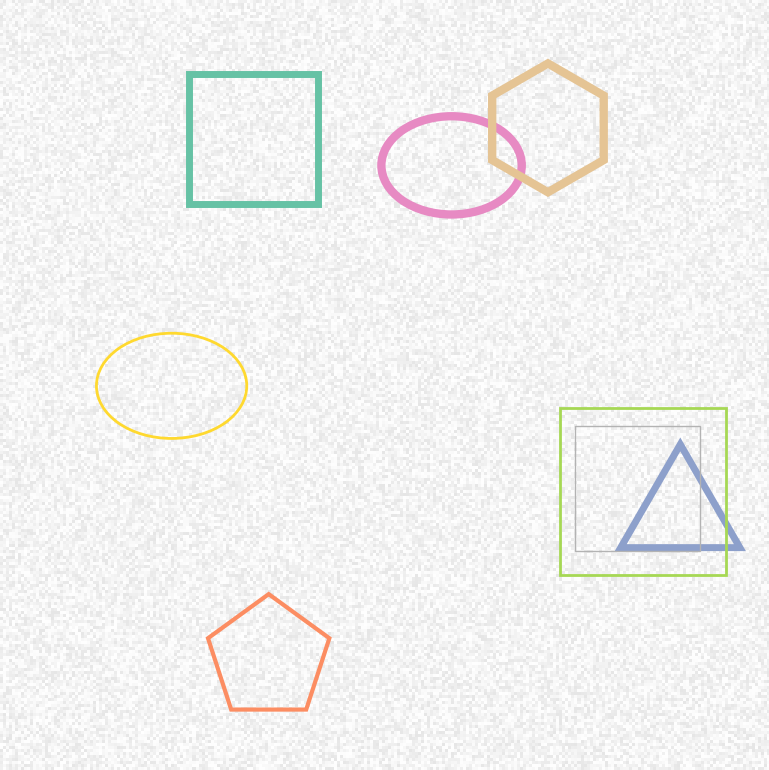[{"shape": "square", "thickness": 2.5, "radius": 0.42, "center": [0.329, 0.819]}, {"shape": "pentagon", "thickness": 1.5, "radius": 0.41, "center": [0.349, 0.146]}, {"shape": "triangle", "thickness": 2.5, "radius": 0.45, "center": [0.884, 0.333]}, {"shape": "oval", "thickness": 3, "radius": 0.46, "center": [0.586, 0.785]}, {"shape": "square", "thickness": 1, "radius": 0.54, "center": [0.835, 0.361]}, {"shape": "oval", "thickness": 1, "radius": 0.49, "center": [0.223, 0.499]}, {"shape": "hexagon", "thickness": 3, "radius": 0.42, "center": [0.712, 0.834]}, {"shape": "square", "thickness": 0.5, "radius": 0.41, "center": [0.828, 0.365]}]